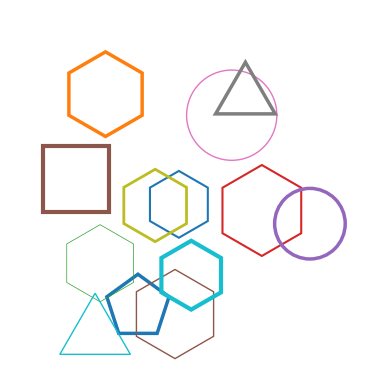[{"shape": "hexagon", "thickness": 1.5, "radius": 0.43, "center": [0.465, 0.469]}, {"shape": "pentagon", "thickness": 2.5, "radius": 0.42, "center": [0.358, 0.203]}, {"shape": "hexagon", "thickness": 2.5, "radius": 0.55, "center": [0.274, 0.755]}, {"shape": "hexagon", "thickness": 0.5, "radius": 0.5, "center": [0.26, 0.316]}, {"shape": "hexagon", "thickness": 1.5, "radius": 0.59, "center": [0.68, 0.453]}, {"shape": "circle", "thickness": 2.5, "radius": 0.46, "center": [0.805, 0.419]}, {"shape": "hexagon", "thickness": 1, "radius": 0.58, "center": [0.455, 0.184]}, {"shape": "square", "thickness": 3, "radius": 0.43, "center": [0.196, 0.535]}, {"shape": "circle", "thickness": 1, "radius": 0.59, "center": [0.602, 0.701]}, {"shape": "triangle", "thickness": 2.5, "radius": 0.45, "center": [0.637, 0.749]}, {"shape": "hexagon", "thickness": 2, "radius": 0.47, "center": [0.403, 0.466]}, {"shape": "triangle", "thickness": 1, "radius": 0.53, "center": [0.247, 0.133]}, {"shape": "hexagon", "thickness": 3, "radius": 0.45, "center": [0.497, 0.285]}]